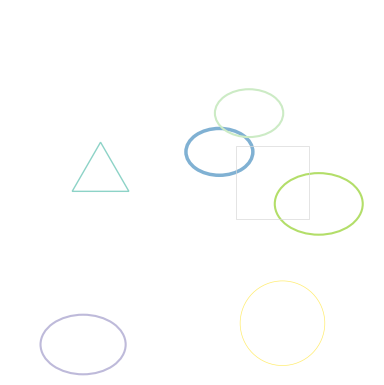[{"shape": "triangle", "thickness": 1, "radius": 0.43, "center": [0.261, 0.546]}, {"shape": "oval", "thickness": 1.5, "radius": 0.55, "center": [0.216, 0.105]}, {"shape": "oval", "thickness": 2.5, "radius": 0.43, "center": [0.57, 0.606]}, {"shape": "oval", "thickness": 1.5, "radius": 0.57, "center": [0.828, 0.47]}, {"shape": "square", "thickness": 0.5, "radius": 0.47, "center": [0.707, 0.525]}, {"shape": "oval", "thickness": 1.5, "radius": 0.44, "center": [0.647, 0.706]}, {"shape": "circle", "thickness": 0.5, "radius": 0.55, "center": [0.734, 0.16]}]